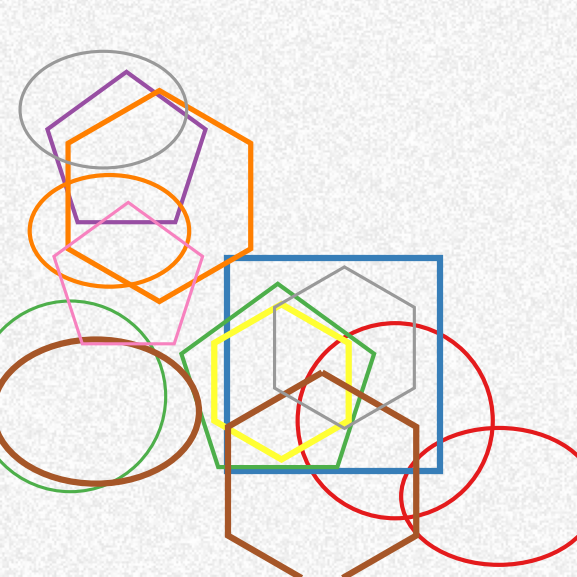[{"shape": "oval", "thickness": 2, "radius": 0.85, "center": [0.864, 0.14]}, {"shape": "circle", "thickness": 2, "radius": 0.84, "center": [0.684, 0.271]}, {"shape": "square", "thickness": 3, "radius": 0.92, "center": [0.577, 0.368]}, {"shape": "circle", "thickness": 1.5, "radius": 0.83, "center": [0.122, 0.313]}, {"shape": "pentagon", "thickness": 2, "radius": 0.88, "center": [0.481, 0.332]}, {"shape": "pentagon", "thickness": 2, "radius": 0.72, "center": [0.219, 0.731]}, {"shape": "hexagon", "thickness": 2.5, "radius": 0.91, "center": [0.276, 0.66]}, {"shape": "oval", "thickness": 2, "radius": 0.69, "center": [0.19, 0.599]}, {"shape": "hexagon", "thickness": 3, "radius": 0.67, "center": [0.487, 0.338]}, {"shape": "oval", "thickness": 3, "radius": 0.89, "center": [0.166, 0.286]}, {"shape": "hexagon", "thickness": 3, "radius": 0.94, "center": [0.558, 0.166]}, {"shape": "pentagon", "thickness": 1.5, "radius": 0.68, "center": [0.222, 0.513]}, {"shape": "oval", "thickness": 1.5, "radius": 0.72, "center": [0.179, 0.809]}, {"shape": "hexagon", "thickness": 1.5, "radius": 0.7, "center": [0.596, 0.397]}]